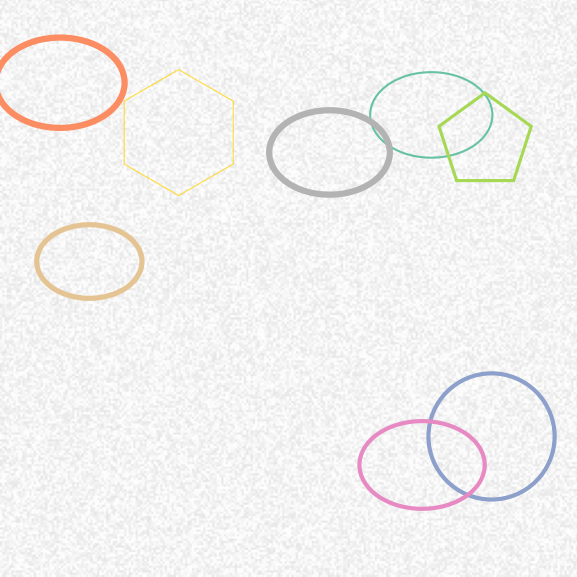[{"shape": "oval", "thickness": 1, "radius": 0.53, "center": [0.747, 0.8]}, {"shape": "oval", "thickness": 3, "radius": 0.56, "center": [0.104, 0.856]}, {"shape": "circle", "thickness": 2, "radius": 0.55, "center": [0.851, 0.243]}, {"shape": "oval", "thickness": 2, "radius": 0.54, "center": [0.731, 0.194]}, {"shape": "pentagon", "thickness": 1.5, "radius": 0.42, "center": [0.84, 0.754]}, {"shape": "hexagon", "thickness": 0.5, "radius": 0.55, "center": [0.309, 0.77]}, {"shape": "oval", "thickness": 2.5, "radius": 0.46, "center": [0.155, 0.546]}, {"shape": "oval", "thickness": 3, "radius": 0.52, "center": [0.571, 0.735]}]